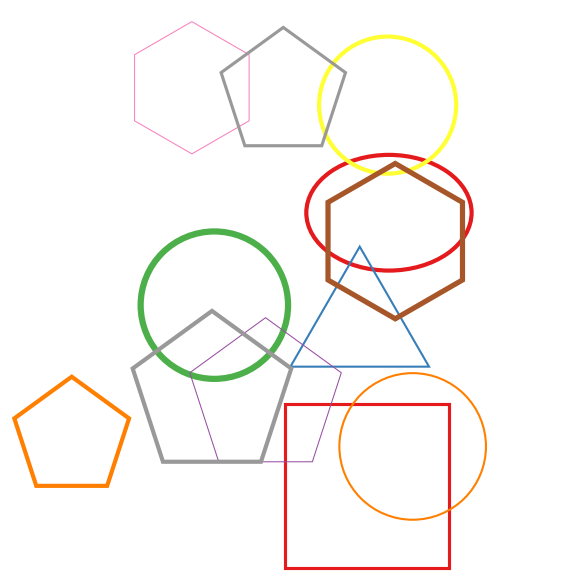[{"shape": "oval", "thickness": 2, "radius": 0.72, "center": [0.674, 0.631]}, {"shape": "square", "thickness": 1.5, "radius": 0.71, "center": [0.635, 0.158]}, {"shape": "triangle", "thickness": 1, "radius": 0.69, "center": [0.623, 0.433]}, {"shape": "circle", "thickness": 3, "radius": 0.64, "center": [0.371, 0.471]}, {"shape": "pentagon", "thickness": 0.5, "radius": 0.69, "center": [0.46, 0.311]}, {"shape": "circle", "thickness": 1, "radius": 0.63, "center": [0.715, 0.226]}, {"shape": "pentagon", "thickness": 2, "radius": 0.52, "center": [0.124, 0.242]}, {"shape": "circle", "thickness": 2, "radius": 0.59, "center": [0.671, 0.817]}, {"shape": "hexagon", "thickness": 2.5, "radius": 0.67, "center": [0.684, 0.582]}, {"shape": "hexagon", "thickness": 0.5, "radius": 0.57, "center": [0.332, 0.847]}, {"shape": "pentagon", "thickness": 2, "radius": 0.72, "center": [0.367, 0.316]}, {"shape": "pentagon", "thickness": 1.5, "radius": 0.57, "center": [0.491, 0.838]}]